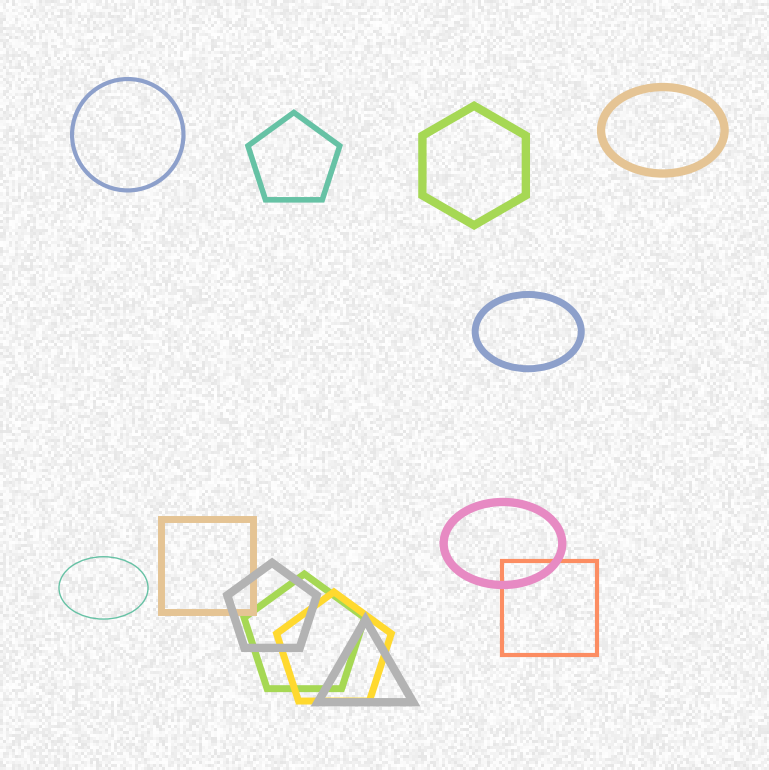[{"shape": "pentagon", "thickness": 2, "radius": 0.31, "center": [0.382, 0.791]}, {"shape": "oval", "thickness": 0.5, "radius": 0.29, "center": [0.134, 0.236]}, {"shape": "square", "thickness": 1.5, "radius": 0.31, "center": [0.714, 0.21]}, {"shape": "circle", "thickness": 1.5, "radius": 0.36, "center": [0.166, 0.825]}, {"shape": "oval", "thickness": 2.5, "radius": 0.34, "center": [0.686, 0.569]}, {"shape": "oval", "thickness": 3, "radius": 0.39, "center": [0.653, 0.294]}, {"shape": "hexagon", "thickness": 3, "radius": 0.39, "center": [0.616, 0.785]}, {"shape": "pentagon", "thickness": 2.5, "radius": 0.41, "center": [0.395, 0.172]}, {"shape": "pentagon", "thickness": 2.5, "radius": 0.39, "center": [0.434, 0.153]}, {"shape": "square", "thickness": 2.5, "radius": 0.3, "center": [0.268, 0.265]}, {"shape": "oval", "thickness": 3, "radius": 0.4, "center": [0.861, 0.831]}, {"shape": "triangle", "thickness": 3, "radius": 0.36, "center": [0.475, 0.124]}, {"shape": "pentagon", "thickness": 3, "radius": 0.31, "center": [0.353, 0.208]}]